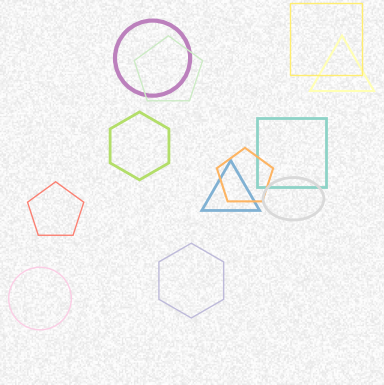[{"shape": "square", "thickness": 2, "radius": 0.45, "center": [0.757, 0.604]}, {"shape": "triangle", "thickness": 1.5, "radius": 0.48, "center": [0.888, 0.812]}, {"shape": "hexagon", "thickness": 1, "radius": 0.49, "center": [0.497, 0.271]}, {"shape": "pentagon", "thickness": 1, "radius": 0.38, "center": [0.145, 0.451]}, {"shape": "triangle", "thickness": 2, "radius": 0.43, "center": [0.599, 0.497]}, {"shape": "pentagon", "thickness": 1.5, "radius": 0.38, "center": [0.636, 0.539]}, {"shape": "hexagon", "thickness": 2, "radius": 0.44, "center": [0.362, 0.621]}, {"shape": "circle", "thickness": 1, "radius": 0.41, "center": [0.104, 0.225]}, {"shape": "oval", "thickness": 2, "radius": 0.39, "center": [0.762, 0.484]}, {"shape": "circle", "thickness": 3, "radius": 0.49, "center": [0.396, 0.849]}, {"shape": "pentagon", "thickness": 1, "radius": 0.47, "center": [0.437, 0.814]}, {"shape": "square", "thickness": 1, "radius": 0.47, "center": [0.846, 0.9]}]